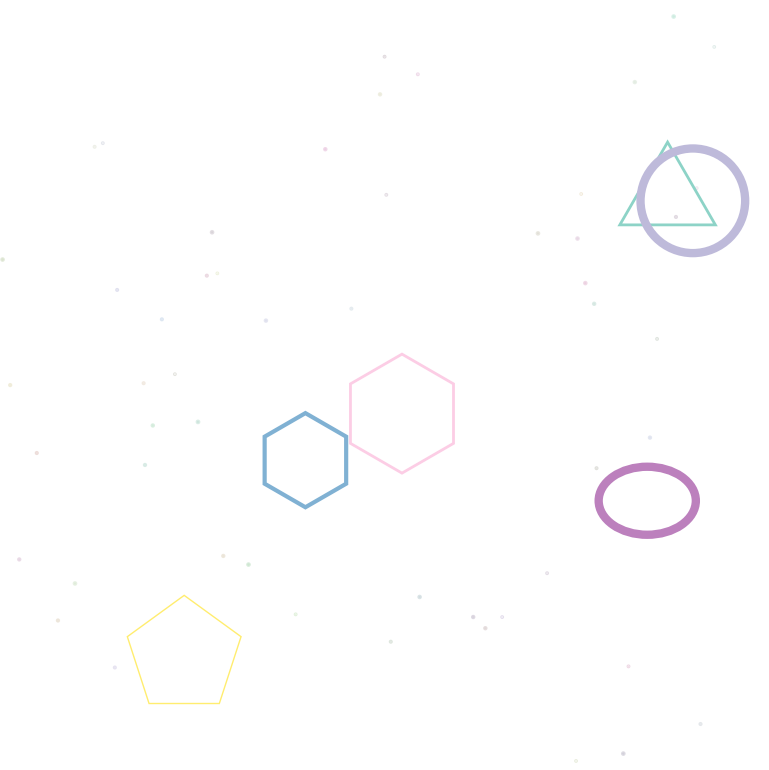[{"shape": "triangle", "thickness": 1, "radius": 0.36, "center": [0.867, 0.744]}, {"shape": "circle", "thickness": 3, "radius": 0.34, "center": [0.9, 0.739]}, {"shape": "hexagon", "thickness": 1.5, "radius": 0.31, "center": [0.397, 0.402]}, {"shape": "hexagon", "thickness": 1, "radius": 0.39, "center": [0.522, 0.463]}, {"shape": "oval", "thickness": 3, "radius": 0.32, "center": [0.841, 0.35]}, {"shape": "pentagon", "thickness": 0.5, "radius": 0.39, "center": [0.239, 0.149]}]